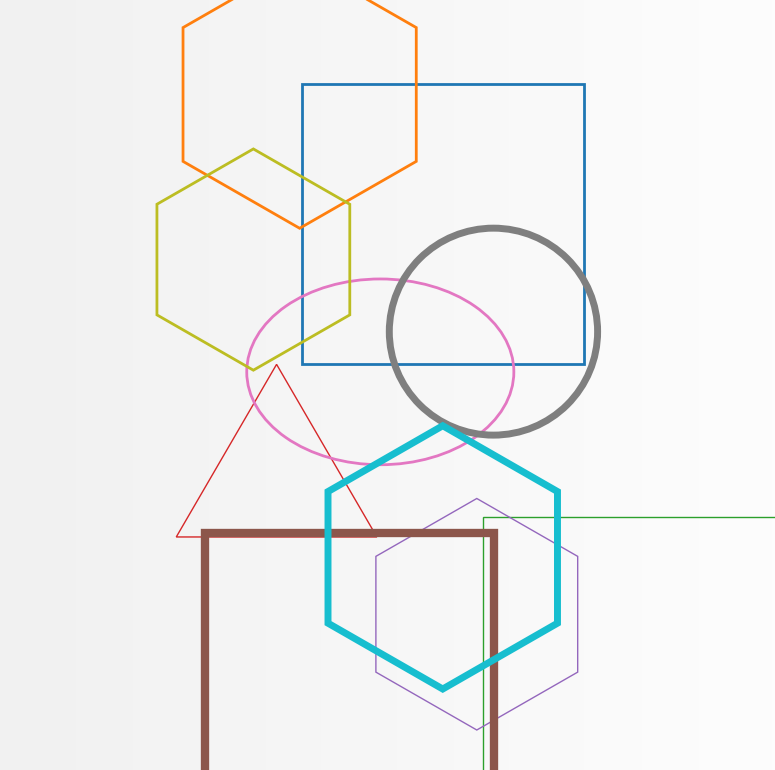[{"shape": "square", "thickness": 1, "radius": 0.91, "center": [0.572, 0.709]}, {"shape": "hexagon", "thickness": 1, "radius": 0.87, "center": [0.387, 0.877]}, {"shape": "square", "thickness": 0.5, "radius": 0.95, "center": [0.814, 0.138]}, {"shape": "triangle", "thickness": 0.5, "radius": 0.75, "center": [0.357, 0.377]}, {"shape": "hexagon", "thickness": 0.5, "radius": 0.75, "center": [0.615, 0.202]}, {"shape": "square", "thickness": 3, "radius": 0.93, "center": [0.451, 0.121]}, {"shape": "oval", "thickness": 1, "radius": 0.86, "center": [0.491, 0.517]}, {"shape": "circle", "thickness": 2.5, "radius": 0.67, "center": [0.637, 0.569]}, {"shape": "hexagon", "thickness": 1, "radius": 0.72, "center": [0.327, 0.663]}, {"shape": "hexagon", "thickness": 2.5, "radius": 0.85, "center": [0.571, 0.276]}]